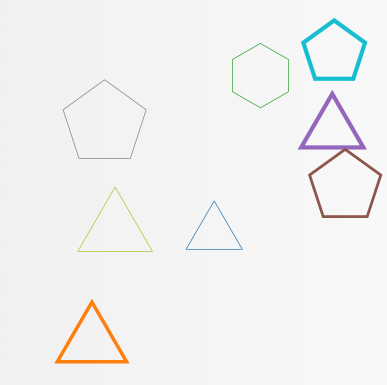[{"shape": "triangle", "thickness": 0.5, "radius": 0.42, "center": [0.553, 0.394]}, {"shape": "triangle", "thickness": 2.5, "radius": 0.52, "center": [0.237, 0.112]}, {"shape": "hexagon", "thickness": 0.5, "radius": 0.42, "center": [0.672, 0.804]}, {"shape": "triangle", "thickness": 3, "radius": 0.46, "center": [0.857, 0.663]}, {"shape": "pentagon", "thickness": 2, "radius": 0.48, "center": [0.891, 0.516]}, {"shape": "pentagon", "thickness": 0.5, "radius": 0.56, "center": [0.27, 0.68]}, {"shape": "triangle", "thickness": 0.5, "radius": 0.56, "center": [0.297, 0.403]}, {"shape": "pentagon", "thickness": 3, "radius": 0.42, "center": [0.862, 0.863]}]